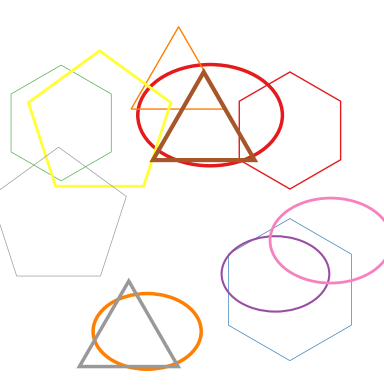[{"shape": "oval", "thickness": 2.5, "radius": 0.94, "center": [0.546, 0.701]}, {"shape": "hexagon", "thickness": 1, "radius": 0.76, "center": [0.753, 0.661]}, {"shape": "hexagon", "thickness": 0.5, "radius": 0.92, "center": [0.753, 0.248]}, {"shape": "hexagon", "thickness": 0.5, "radius": 0.75, "center": [0.159, 0.681]}, {"shape": "oval", "thickness": 1.5, "radius": 0.7, "center": [0.715, 0.289]}, {"shape": "oval", "thickness": 2.5, "radius": 0.7, "center": [0.382, 0.139]}, {"shape": "triangle", "thickness": 1, "radius": 0.71, "center": [0.464, 0.788]}, {"shape": "pentagon", "thickness": 2, "radius": 0.97, "center": [0.259, 0.674]}, {"shape": "triangle", "thickness": 3, "radius": 0.76, "center": [0.529, 0.66]}, {"shape": "oval", "thickness": 2, "radius": 0.79, "center": [0.859, 0.375]}, {"shape": "pentagon", "thickness": 0.5, "radius": 0.93, "center": [0.152, 0.433]}, {"shape": "triangle", "thickness": 2.5, "radius": 0.74, "center": [0.334, 0.122]}]